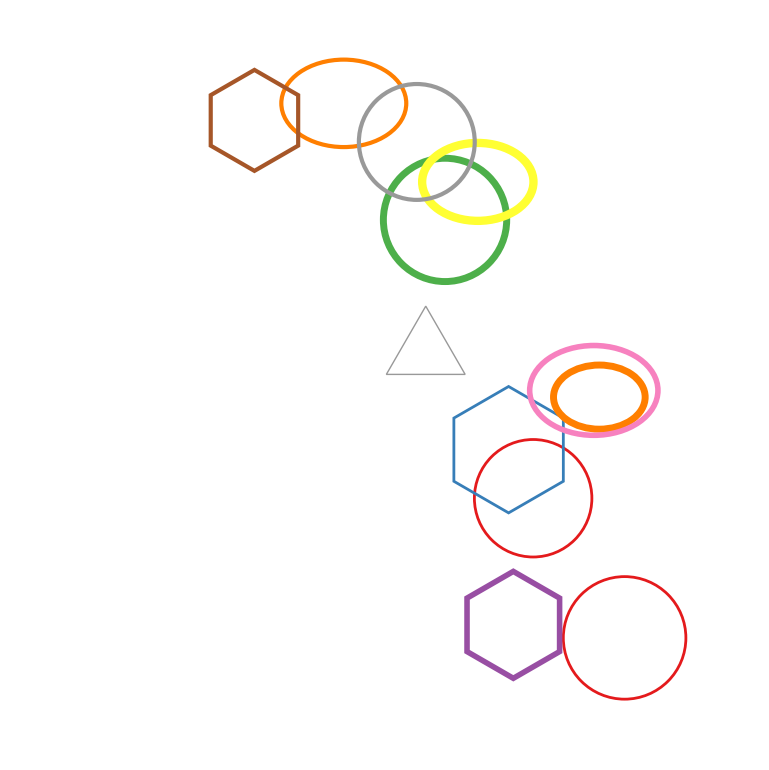[{"shape": "circle", "thickness": 1, "radius": 0.38, "center": [0.692, 0.353]}, {"shape": "circle", "thickness": 1, "radius": 0.4, "center": [0.811, 0.172]}, {"shape": "hexagon", "thickness": 1, "radius": 0.41, "center": [0.661, 0.416]}, {"shape": "circle", "thickness": 2.5, "radius": 0.4, "center": [0.578, 0.714]}, {"shape": "hexagon", "thickness": 2, "radius": 0.35, "center": [0.667, 0.189]}, {"shape": "oval", "thickness": 2.5, "radius": 0.3, "center": [0.778, 0.484]}, {"shape": "oval", "thickness": 1.5, "radius": 0.41, "center": [0.446, 0.866]}, {"shape": "oval", "thickness": 3, "radius": 0.36, "center": [0.621, 0.764]}, {"shape": "hexagon", "thickness": 1.5, "radius": 0.33, "center": [0.33, 0.844]}, {"shape": "oval", "thickness": 2, "radius": 0.42, "center": [0.771, 0.493]}, {"shape": "triangle", "thickness": 0.5, "radius": 0.3, "center": [0.553, 0.543]}, {"shape": "circle", "thickness": 1.5, "radius": 0.38, "center": [0.541, 0.816]}]